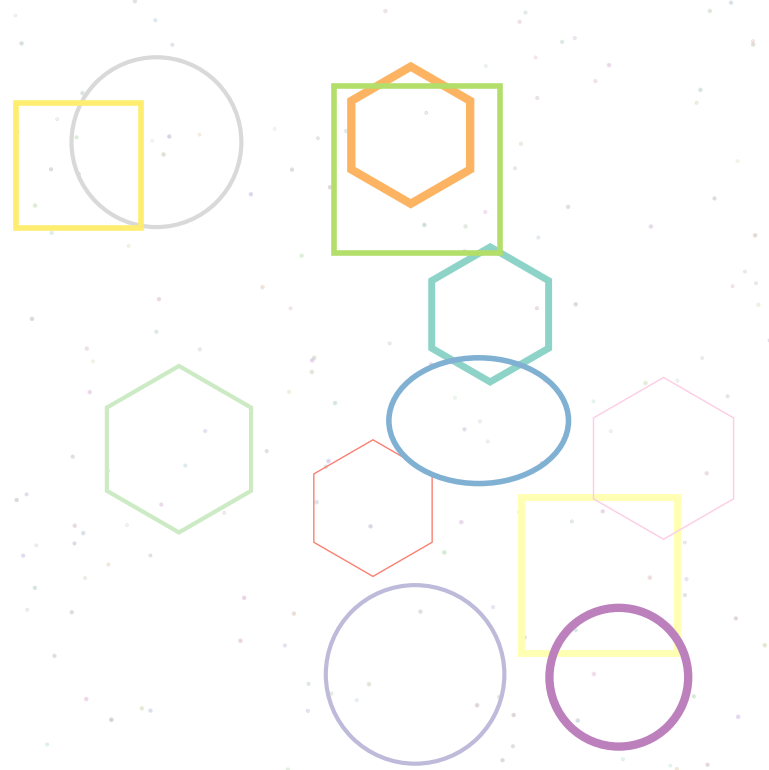[{"shape": "hexagon", "thickness": 2.5, "radius": 0.44, "center": [0.637, 0.592]}, {"shape": "square", "thickness": 2.5, "radius": 0.51, "center": [0.778, 0.253]}, {"shape": "circle", "thickness": 1.5, "radius": 0.58, "center": [0.539, 0.124]}, {"shape": "hexagon", "thickness": 0.5, "radius": 0.44, "center": [0.484, 0.34]}, {"shape": "oval", "thickness": 2, "radius": 0.58, "center": [0.622, 0.454]}, {"shape": "hexagon", "thickness": 3, "radius": 0.45, "center": [0.533, 0.824]}, {"shape": "square", "thickness": 2, "radius": 0.54, "center": [0.541, 0.78]}, {"shape": "hexagon", "thickness": 0.5, "radius": 0.53, "center": [0.862, 0.405]}, {"shape": "circle", "thickness": 1.5, "radius": 0.55, "center": [0.203, 0.815]}, {"shape": "circle", "thickness": 3, "radius": 0.45, "center": [0.804, 0.121]}, {"shape": "hexagon", "thickness": 1.5, "radius": 0.54, "center": [0.232, 0.417]}, {"shape": "square", "thickness": 2, "radius": 0.41, "center": [0.102, 0.785]}]